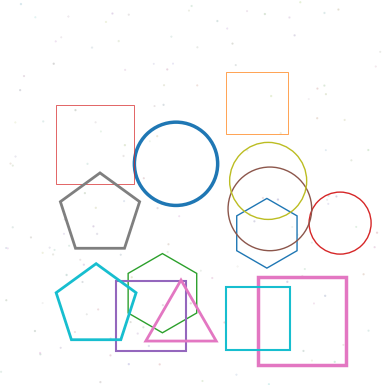[{"shape": "hexagon", "thickness": 1, "radius": 0.45, "center": [0.693, 0.394]}, {"shape": "circle", "thickness": 2.5, "radius": 0.54, "center": [0.457, 0.575]}, {"shape": "square", "thickness": 0.5, "radius": 0.4, "center": [0.667, 0.733]}, {"shape": "hexagon", "thickness": 1, "radius": 0.51, "center": [0.422, 0.238]}, {"shape": "square", "thickness": 0.5, "radius": 0.51, "center": [0.246, 0.625]}, {"shape": "circle", "thickness": 1, "radius": 0.4, "center": [0.883, 0.421]}, {"shape": "square", "thickness": 1.5, "radius": 0.45, "center": [0.392, 0.179]}, {"shape": "circle", "thickness": 1, "radius": 0.54, "center": [0.701, 0.457]}, {"shape": "triangle", "thickness": 2, "radius": 0.53, "center": [0.47, 0.167]}, {"shape": "square", "thickness": 2.5, "radius": 0.57, "center": [0.784, 0.167]}, {"shape": "pentagon", "thickness": 2, "radius": 0.54, "center": [0.26, 0.443]}, {"shape": "circle", "thickness": 1, "radius": 0.5, "center": [0.697, 0.53]}, {"shape": "square", "thickness": 1.5, "radius": 0.41, "center": [0.671, 0.172]}, {"shape": "pentagon", "thickness": 2, "radius": 0.55, "center": [0.25, 0.206]}]